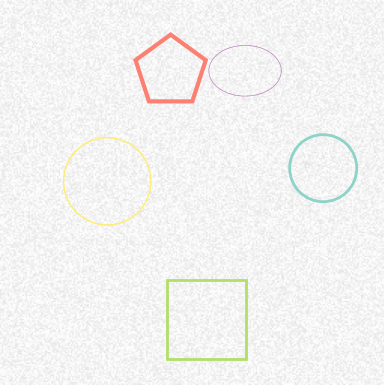[{"shape": "circle", "thickness": 2, "radius": 0.44, "center": [0.84, 0.563]}, {"shape": "pentagon", "thickness": 3, "radius": 0.48, "center": [0.443, 0.814]}, {"shape": "square", "thickness": 2, "radius": 0.51, "center": [0.536, 0.171]}, {"shape": "oval", "thickness": 0.5, "radius": 0.47, "center": [0.637, 0.816]}, {"shape": "circle", "thickness": 1, "radius": 0.57, "center": [0.279, 0.529]}]